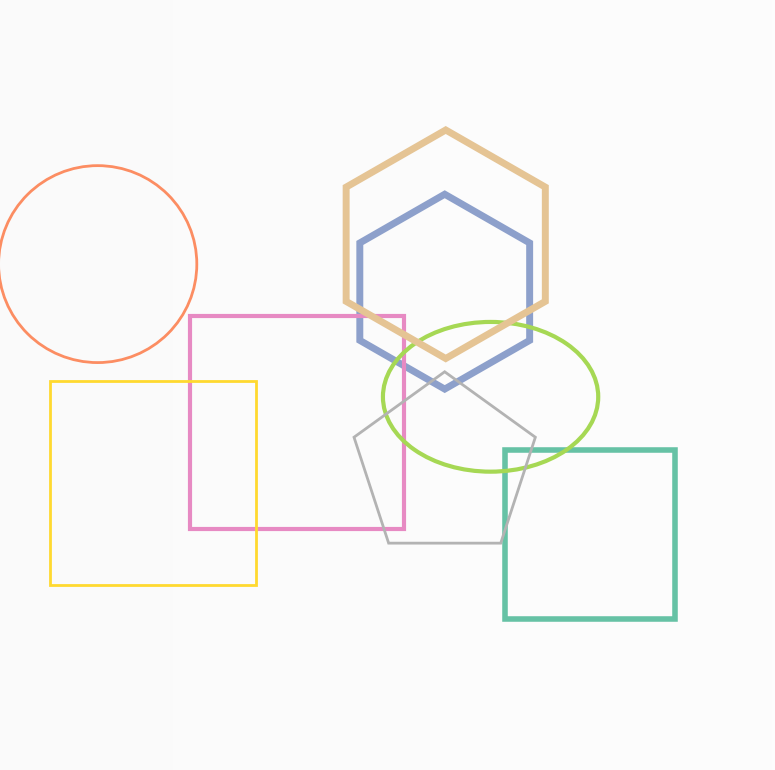[{"shape": "square", "thickness": 2, "radius": 0.55, "center": [0.762, 0.306]}, {"shape": "circle", "thickness": 1, "radius": 0.64, "center": [0.126, 0.657]}, {"shape": "hexagon", "thickness": 2.5, "radius": 0.63, "center": [0.574, 0.621]}, {"shape": "square", "thickness": 1.5, "radius": 0.69, "center": [0.383, 0.451]}, {"shape": "oval", "thickness": 1.5, "radius": 0.69, "center": [0.633, 0.485]}, {"shape": "square", "thickness": 1, "radius": 0.66, "center": [0.197, 0.373]}, {"shape": "hexagon", "thickness": 2.5, "radius": 0.74, "center": [0.575, 0.683]}, {"shape": "pentagon", "thickness": 1, "radius": 0.62, "center": [0.574, 0.394]}]